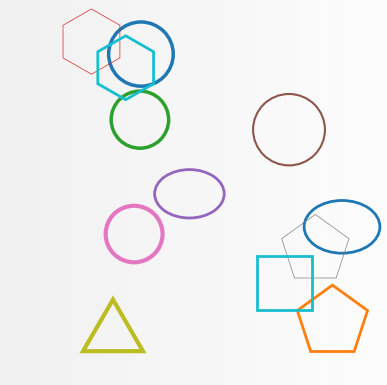[{"shape": "circle", "thickness": 2.5, "radius": 0.42, "center": [0.364, 0.86]}, {"shape": "oval", "thickness": 2, "radius": 0.49, "center": [0.883, 0.411]}, {"shape": "pentagon", "thickness": 2, "radius": 0.48, "center": [0.858, 0.164]}, {"shape": "circle", "thickness": 2.5, "radius": 0.37, "center": [0.361, 0.689]}, {"shape": "hexagon", "thickness": 0.5, "radius": 0.42, "center": [0.236, 0.892]}, {"shape": "oval", "thickness": 2, "radius": 0.45, "center": [0.489, 0.497]}, {"shape": "circle", "thickness": 1.5, "radius": 0.46, "center": [0.746, 0.663]}, {"shape": "circle", "thickness": 3, "radius": 0.37, "center": [0.346, 0.392]}, {"shape": "pentagon", "thickness": 0.5, "radius": 0.46, "center": [0.814, 0.352]}, {"shape": "triangle", "thickness": 3, "radius": 0.45, "center": [0.292, 0.133]}, {"shape": "hexagon", "thickness": 2, "radius": 0.42, "center": [0.324, 0.824]}, {"shape": "square", "thickness": 2, "radius": 0.35, "center": [0.734, 0.265]}]